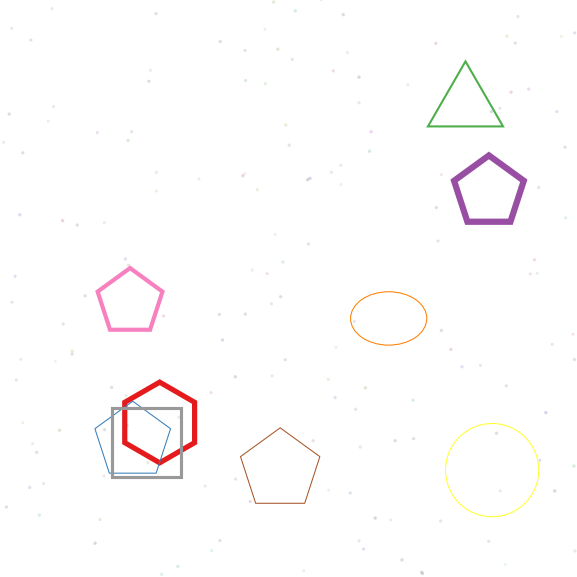[{"shape": "hexagon", "thickness": 2.5, "radius": 0.35, "center": [0.277, 0.268]}, {"shape": "pentagon", "thickness": 0.5, "radius": 0.34, "center": [0.23, 0.236]}, {"shape": "triangle", "thickness": 1, "radius": 0.38, "center": [0.806, 0.818]}, {"shape": "pentagon", "thickness": 3, "radius": 0.32, "center": [0.847, 0.667]}, {"shape": "oval", "thickness": 0.5, "radius": 0.33, "center": [0.673, 0.448]}, {"shape": "circle", "thickness": 0.5, "radius": 0.4, "center": [0.852, 0.185]}, {"shape": "pentagon", "thickness": 0.5, "radius": 0.36, "center": [0.485, 0.186]}, {"shape": "pentagon", "thickness": 2, "radius": 0.3, "center": [0.225, 0.476]}, {"shape": "square", "thickness": 1.5, "radius": 0.3, "center": [0.254, 0.233]}]